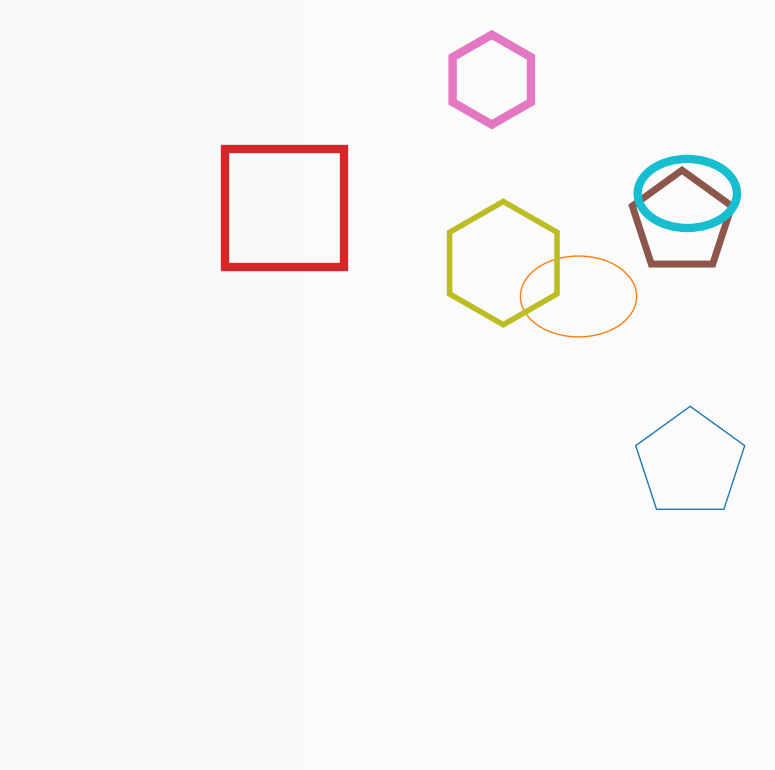[{"shape": "pentagon", "thickness": 0.5, "radius": 0.37, "center": [0.891, 0.398]}, {"shape": "oval", "thickness": 0.5, "radius": 0.37, "center": [0.747, 0.615]}, {"shape": "square", "thickness": 3, "radius": 0.38, "center": [0.367, 0.73]}, {"shape": "pentagon", "thickness": 2.5, "radius": 0.34, "center": [0.88, 0.712]}, {"shape": "hexagon", "thickness": 3, "radius": 0.29, "center": [0.635, 0.897]}, {"shape": "hexagon", "thickness": 2, "radius": 0.4, "center": [0.649, 0.658]}, {"shape": "oval", "thickness": 3, "radius": 0.32, "center": [0.887, 0.749]}]